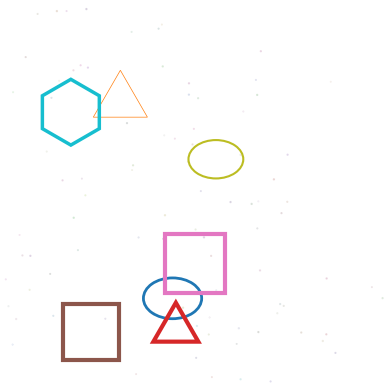[{"shape": "oval", "thickness": 2, "radius": 0.38, "center": [0.448, 0.225]}, {"shape": "triangle", "thickness": 0.5, "radius": 0.41, "center": [0.313, 0.736]}, {"shape": "triangle", "thickness": 3, "radius": 0.34, "center": [0.457, 0.146]}, {"shape": "square", "thickness": 3, "radius": 0.36, "center": [0.237, 0.139]}, {"shape": "square", "thickness": 3, "radius": 0.39, "center": [0.507, 0.316]}, {"shape": "oval", "thickness": 1.5, "radius": 0.36, "center": [0.561, 0.586]}, {"shape": "hexagon", "thickness": 2.5, "radius": 0.43, "center": [0.184, 0.709]}]